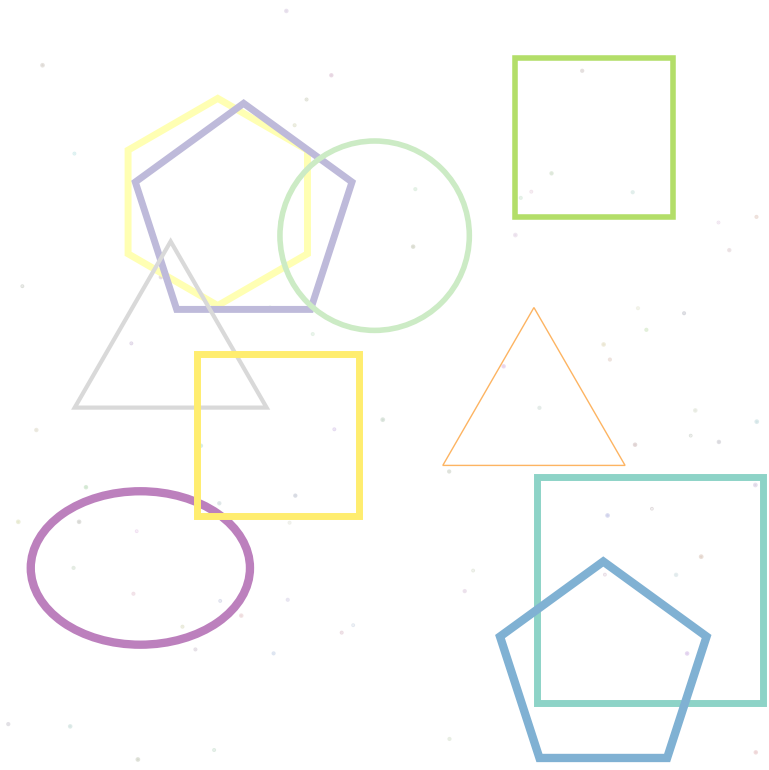[{"shape": "square", "thickness": 2.5, "radius": 0.73, "center": [0.844, 0.234]}, {"shape": "hexagon", "thickness": 2.5, "radius": 0.67, "center": [0.283, 0.738]}, {"shape": "pentagon", "thickness": 2.5, "radius": 0.74, "center": [0.316, 0.718]}, {"shape": "pentagon", "thickness": 3, "radius": 0.71, "center": [0.783, 0.13]}, {"shape": "triangle", "thickness": 0.5, "radius": 0.68, "center": [0.693, 0.464]}, {"shape": "square", "thickness": 2, "radius": 0.52, "center": [0.771, 0.821]}, {"shape": "triangle", "thickness": 1.5, "radius": 0.72, "center": [0.222, 0.543]}, {"shape": "oval", "thickness": 3, "radius": 0.71, "center": [0.182, 0.262]}, {"shape": "circle", "thickness": 2, "radius": 0.61, "center": [0.487, 0.694]}, {"shape": "square", "thickness": 2.5, "radius": 0.52, "center": [0.361, 0.435]}]